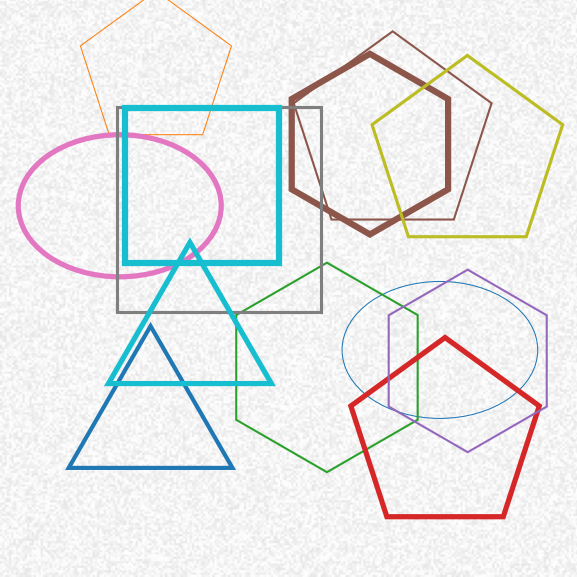[{"shape": "oval", "thickness": 0.5, "radius": 0.85, "center": [0.762, 0.393]}, {"shape": "triangle", "thickness": 2, "radius": 0.82, "center": [0.261, 0.271]}, {"shape": "pentagon", "thickness": 0.5, "radius": 0.69, "center": [0.27, 0.877]}, {"shape": "hexagon", "thickness": 1, "radius": 0.91, "center": [0.566, 0.363]}, {"shape": "pentagon", "thickness": 2.5, "radius": 0.86, "center": [0.771, 0.243]}, {"shape": "hexagon", "thickness": 1, "radius": 0.79, "center": [0.81, 0.374]}, {"shape": "hexagon", "thickness": 3, "radius": 0.78, "center": [0.641, 0.75]}, {"shape": "pentagon", "thickness": 1, "radius": 0.9, "center": [0.68, 0.765]}, {"shape": "oval", "thickness": 2.5, "radius": 0.88, "center": [0.207, 0.643]}, {"shape": "square", "thickness": 1.5, "radius": 0.88, "center": [0.379, 0.637]}, {"shape": "pentagon", "thickness": 1.5, "radius": 0.87, "center": [0.809, 0.73]}, {"shape": "square", "thickness": 3, "radius": 0.67, "center": [0.349, 0.678]}, {"shape": "triangle", "thickness": 2.5, "radius": 0.81, "center": [0.329, 0.416]}]